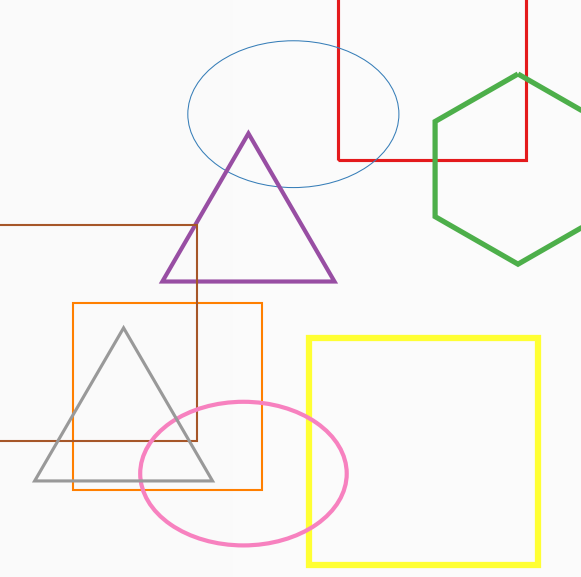[{"shape": "square", "thickness": 1.5, "radius": 0.81, "center": [0.743, 0.883]}, {"shape": "oval", "thickness": 0.5, "radius": 0.91, "center": [0.505, 0.801]}, {"shape": "hexagon", "thickness": 2.5, "radius": 0.82, "center": [0.891, 0.706]}, {"shape": "triangle", "thickness": 2, "radius": 0.85, "center": [0.427, 0.597]}, {"shape": "square", "thickness": 1, "radius": 0.81, "center": [0.289, 0.312]}, {"shape": "square", "thickness": 3, "radius": 0.98, "center": [0.729, 0.217]}, {"shape": "square", "thickness": 1, "radius": 0.93, "center": [0.153, 0.422]}, {"shape": "oval", "thickness": 2, "radius": 0.89, "center": [0.419, 0.179]}, {"shape": "triangle", "thickness": 1.5, "radius": 0.88, "center": [0.213, 0.255]}]